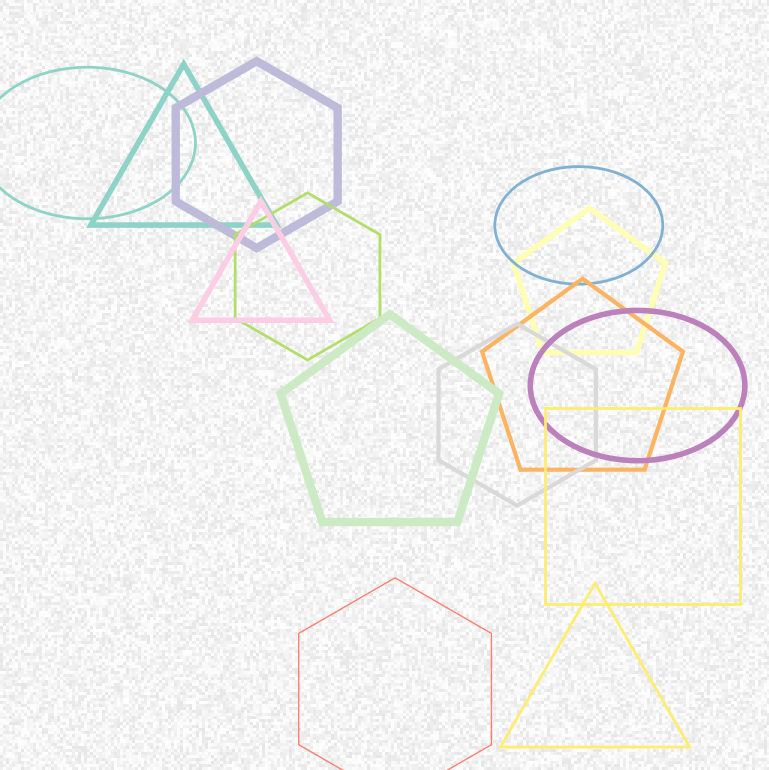[{"shape": "triangle", "thickness": 2, "radius": 0.7, "center": [0.239, 0.777]}, {"shape": "oval", "thickness": 1, "radius": 0.7, "center": [0.113, 0.814]}, {"shape": "pentagon", "thickness": 2, "radius": 0.52, "center": [0.766, 0.626]}, {"shape": "hexagon", "thickness": 3, "radius": 0.61, "center": [0.333, 0.799]}, {"shape": "hexagon", "thickness": 0.5, "radius": 0.72, "center": [0.513, 0.105]}, {"shape": "oval", "thickness": 1, "radius": 0.55, "center": [0.752, 0.707]}, {"shape": "pentagon", "thickness": 1.5, "radius": 0.69, "center": [0.757, 0.501]}, {"shape": "hexagon", "thickness": 1, "radius": 0.54, "center": [0.399, 0.641]}, {"shape": "triangle", "thickness": 2, "radius": 0.52, "center": [0.339, 0.636]}, {"shape": "hexagon", "thickness": 1.5, "radius": 0.59, "center": [0.672, 0.461]}, {"shape": "oval", "thickness": 2, "radius": 0.7, "center": [0.828, 0.499]}, {"shape": "pentagon", "thickness": 3, "radius": 0.75, "center": [0.506, 0.443]}, {"shape": "triangle", "thickness": 1, "radius": 0.71, "center": [0.773, 0.101]}, {"shape": "square", "thickness": 1, "radius": 0.63, "center": [0.834, 0.343]}]